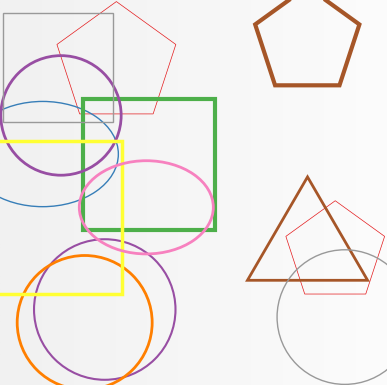[{"shape": "pentagon", "thickness": 0.5, "radius": 0.81, "center": [0.3, 0.835]}, {"shape": "pentagon", "thickness": 0.5, "radius": 0.67, "center": [0.865, 0.345]}, {"shape": "oval", "thickness": 1, "radius": 0.98, "center": [0.11, 0.6]}, {"shape": "square", "thickness": 3, "radius": 0.85, "center": [0.384, 0.573]}, {"shape": "circle", "thickness": 1.5, "radius": 0.91, "center": [0.27, 0.196]}, {"shape": "circle", "thickness": 2, "radius": 0.78, "center": [0.157, 0.7]}, {"shape": "circle", "thickness": 2, "radius": 0.87, "center": [0.219, 0.162]}, {"shape": "square", "thickness": 2.5, "radius": 1.0, "center": [0.116, 0.436]}, {"shape": "pentagon", "thickness": 3, "radius": 0.71, "center": [0.793, 0.893]}, {"shape": "triangle", "thickness": 2, "radius": 0.89, "center": [0.794, 0.361]}, {"shape": "oval", "thickness": 2, "radius": 0.86, "center": [0.378, 0.461]}, {"shape": "square", "thickness": 1, "radius": 0.71, "center": [0.149, 0.825]}, {"shape": "circle", "thickness": 1, "radius": 0.87, "center": [0.89, 0.176]}]